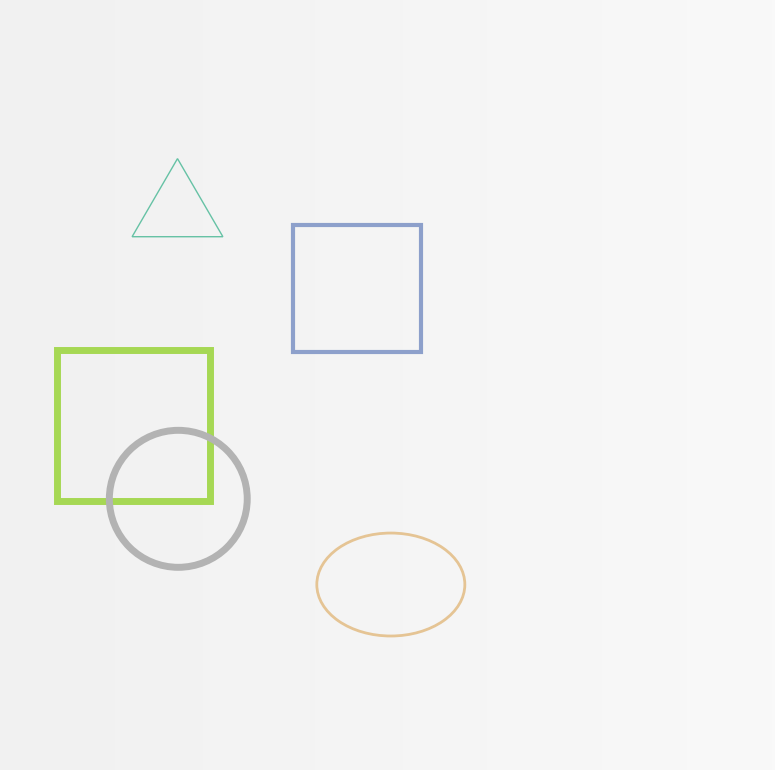[{"shape": "triangle", "thickness": 0.5, "radius": 0.34, "center": [0.229, 0.726]}, {"shape": "square", "thickness": 1.5, "radius": 0.41, "center": [0.461, 0.625]}, {"shape": "square", "thickness": 2.5, "radius": 0.49, "center": [0.172, 0.447]}, {"shape": "oval", "thickness": 1, "radius": 0.48, "center": [0.504, 0.241]}, {"shape": "circle", "thickness": 2.5, "radius": 0.44, "center": [0.23, 0.352]}]